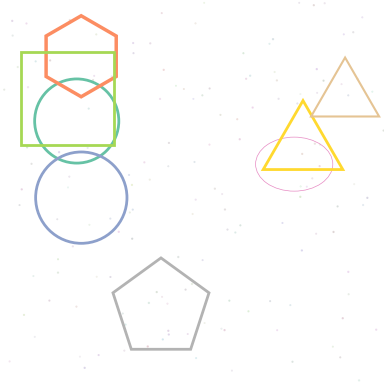[{"shape": "circle", "thickness": 2, "radius": 0.55, "center": [0.199, 0.686]}, {"shape": "hexagon", "thickness": 2.5, "radius": 0.53, "center": [0.211, 0.854]}, {"shape": "circle", "thickness": 2, "radius": 0.59, "center": [0.211, 0.487]}, {"shape": "oval", "thickness": 0.5, "radius": 0.5, "center": [0.764, 0.574]}, {"shape": "square", "thickness": 2, "radius": 0.6, "center": [0.176, 0.744]}, {"shape": "triangle", "thickness": 2, "radius": 0.6, "center": [0.787, 0.619]}, {"shape": "triangle", "thickness": 1.5, "radius": 0.51, "center": [0.896, 0.748]}, {"shape": "pentagon", "thickness": 2, "radius": 0.66, "center": [0.418, 0.199]}]